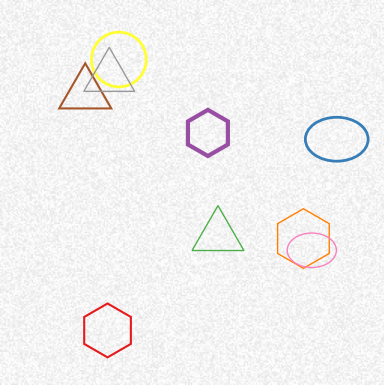[{"shape": "hexagon", "thickness": 1.5, "radius": 0.35, "center": [0.279, 0.142]}, {"shape": "oval", "thickness": 2, "radius": 0.41, "center": [0.875, 0.638]}, {"shape": "triangle", "thickness": 1, "radius": 0.39, "center": [0.566, 0.388]}, {"shape": "hexagon", "thickness": 3, "radius": 0.3, "center": [0.54, 0.655]}, {"shape": "hexagon", "thickness": 1, "radius": 0.39, "center": [0.788, 0.38]}, {"shape": "circle", "thickness": 2, "radius": 0.36, "center": [0.309, 0.845]}, {"shape": "triangle", "thickness": 1.5, "radius": 0.39, "center": [0.221, 0.757]}, {"shape": "oval", "thickness": 1, "radius": 0.32, "center": [0.81, 0.35]}, {"shape": "triangle", "thickness": 1, "radius": 0.38, "center": [0.284, 0.801]}]